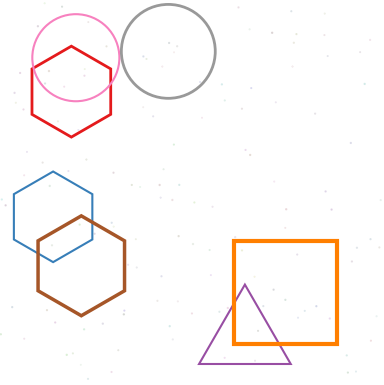[{"shape": "hexagon", "thickness": 2, "radius": 0.59, "center": [0.185, 0.762]}, {"shape": "hexagon", "thickness": 1.5, "radius": 0.59, "center": [0.138, 0.437]}, {"shape": "triangle", "thickness": 1.5, "radius": 0.69, "center": [0.636, 0.123]}, {"shape": "square", "thickness": 3, "radius": 0.67, "center": [0.742, 0.241]}, {"shape": "hexagon", "thickness": 2.5, "radius": 0.65, "center": [0.211, 0.31]}, {"shape": "circle", "thickness": 1.5, "radius": 0.57, "center": [0.197, 0.85]}, {"shape": "circle", "thickness": 2, "radius": 0.61, "center": [0.437, 0.867]}]